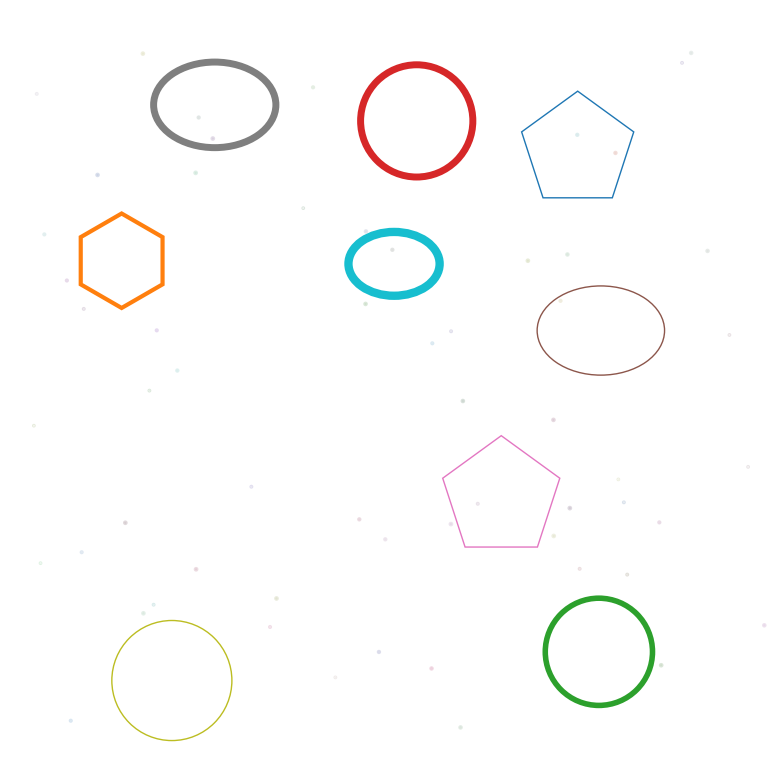[{"shape": "pentagon", "thickness": 0.5, "radius": 0.38, "center": [0.75, 0.805]}, {"shape": "hexagon", "thickness": 1.5, "radius": 0.31, "center": [0.158, 0.661]}, {"shape": "circle", "thickness": 2, "radius": 0.35, "center": [0.778, 0.153]}, {"shape": "circle", "thickness": 2.5, "radius": 0.36, "center": [0.541, 0.843]}, {"shape": "oval", "thickness": 0.5, "radius": 0.41, "center": [0.78, 0.571]}, {"shape": "pentagon", "thickness": 0.5, "radius": 0.4, "center": [0.651, 0.354]}, {"shape": "oval", "thickness": 2.5, "radius": 0.4, "center": [0.279, 0.864]}, {"shape": "circle", "thickness": 0.5, "radius": 0.39, "center": [0.223, 0.116]}, {"shape": "oval", "thickness": 3, "radius": 0.3, "center": [0.512, 0.657]}]